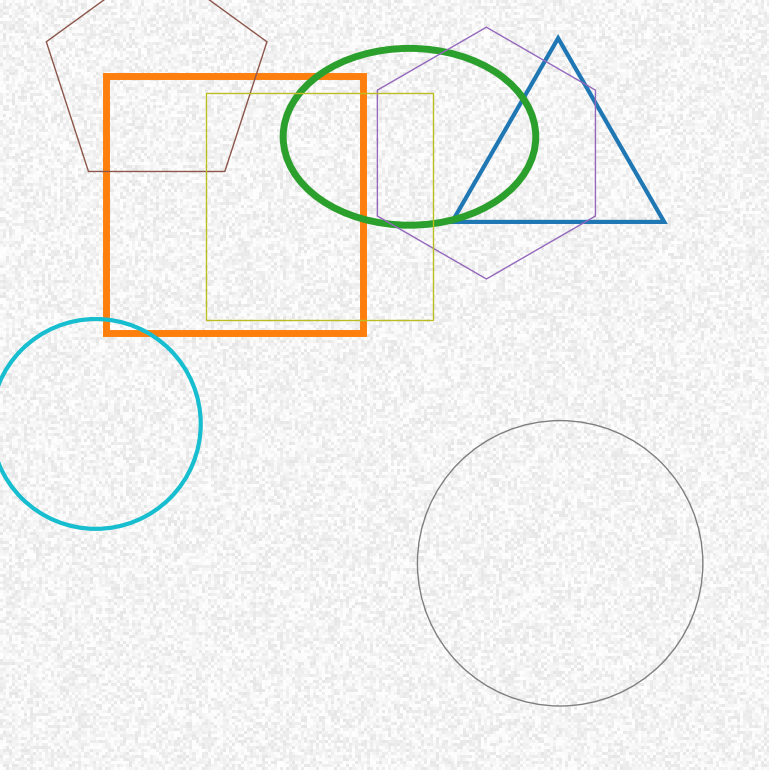[{"shape": "triangle", "thickness": 1.5, "radius": 0.8, "center": [0.725, 0.791]}, {"shape": "square", "thickness": 2.5, "radius": 0.84, "center": [0.305, 0.734]}, {"shape": "oval", "thickness": 2.5, "radius": 0.82, "center": [0.532, 0.822]}, {"shape": "hexagon", "thickness": 0.5, "radius": 0.82, "center": [0.632, 0.801]}, {"shape": "pentagon", "thickness": 0.5, "radius": 0.75, "center": [0.203, 0.899]}, {"shape": "circle", "thickness": 0.5, "radius": 0.93, "center": [0.727, 0.268]}, {"shape": "square", "thickness": 0.5, "radius": 0.74, "center": [0.415, 0.732]}, {"shape": "circle", "thickness": 1.5, "radius": 0.68, "center": [0.124, 0.449]}]